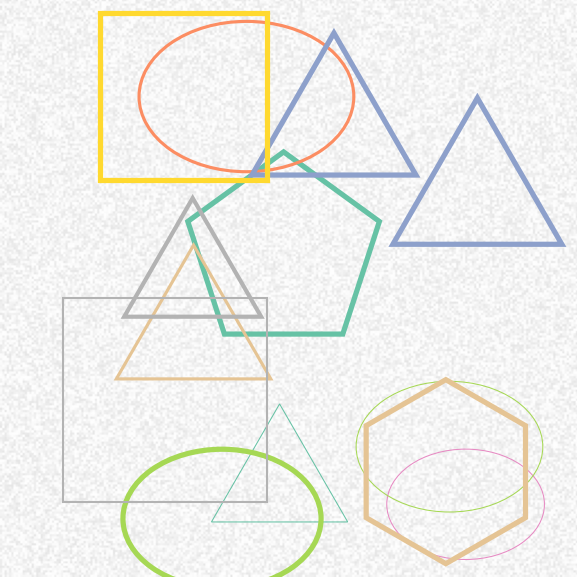[{"shape": "triangle", "thickness": 0.5, "radius": 0.68, "center": [0.484, 0.163]}, {"shape": "pentagon", "thickness": 2.5, "radius": 0.87, "center": [0.491, 0.562]}, {"shape": "oval", "thickness": 1.5, "radius": 0.93, "center": [0.427, 0.832]}, {"shape": "triangle", "thickness": 2.5, "radius": 0.84, "center": [0.827, 0.661]}, {"shape": "triangle", "thickness": 2.5, "radius": 0.82, "center": [0.578, 0.778]}, {"shape": "oval", "thickness": 0.5, "radius": 0.68, "center": [0.806, 0.126]}, {"shape": "oval", "thickness": 0.5, "radius": 0.81, "center": [0.778, 0.226]}, {"shape": "oval", "thickness": 2.5, "radius": 0.86, "center": [0.384, 0.101]}, {"shape": "square", "thickness": 2.5, "radius": 0.72, "center": [0.318, 0.832]}, {"shape": "triangle", "thickness": 1.5, "radius": 0.77, "center": [0.335, 0.42]}, {"shape": "hexagon", "thickness": 2.5, "radius": 0.8, "center": [0.772, 0.182]}, {"shape": "square", "thickness": 1, "radius": 0.88, "center": [0.286, 0.307]}, {"shape": "triangle", "thickness": 2, "radius": 0.68, "center": [0.334, 0.519]}]